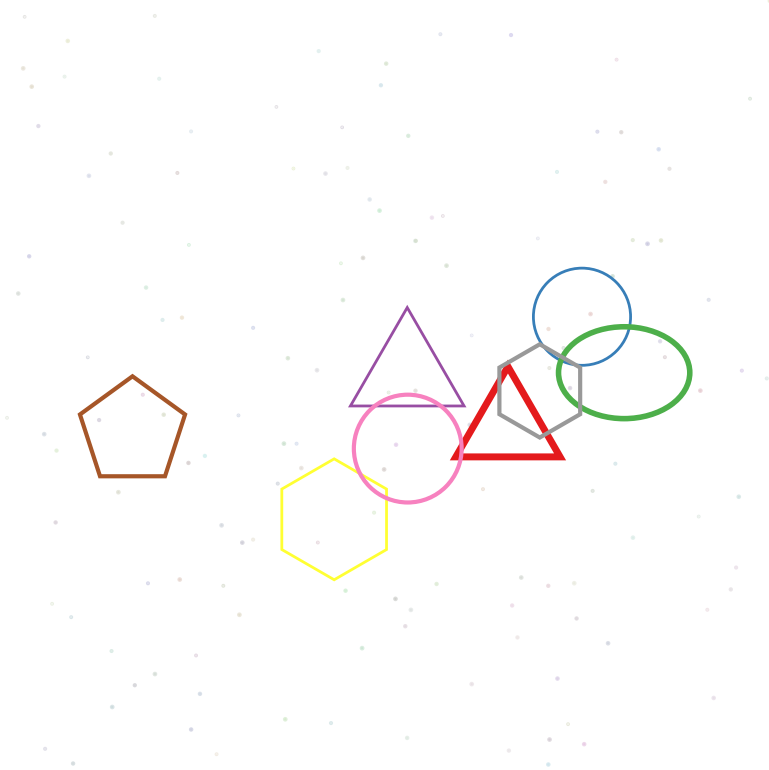[{"shape": "triangle", "thickness": 2.5, "radius": 0.39, "center": [0.66, 0.446]}, {"shape": "circle", "thickness": 1, "radius": 0.32, "center": [0.756, 0.589]}, {"shape": "oval", "thickness": 2, "radius": 0.43, "center": [0.811, 0.516]}, {"shape": "triangle", "thickness": 1, "radius": 0.43, "center": [0.529, 0.515]}, {"shape": "hexagon", "thickness": 1, "radius": 0.39, "center": [0.434, 0.326]}, {"shape": "pentagon", "thickness": 1.5, "radius": 0.36, "center": [0.172, 0.44]}, {"shape": "circle", "thickness": 1.5, "radius": 0.35, "center": [0.53, 0.417]}, {"shape": "hexagon", "thickness": 1.5, "radius": 0.3, "center": [0.701, 0.492]}]